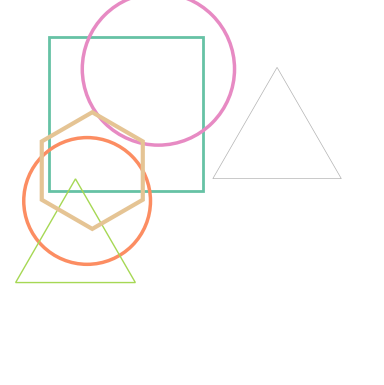[{"shape": "square", "thickness": 2, "radius": 1.0, "center": [0.327, 0.704]}, {"shape": "circle", "thickness": 2.5, "radius": 0.82, "center": [0.226, 0.478]}, {"shape": "circle", "thickness": 2.5, "radius": 0.99, "center": [0.411, 0.821]}, {"shape": "triangle", "thickness": 1, "radius": 0.9, "center": [0.196, 0.356]}, {"shape": "hexagon", "thickness": 3, "radius": 0.76, "center": [0.24, 0.557]}, {"shape": "triangle", "thickness": 0.5, "radius": 0.96, "center": [0.72, 0.632]}]